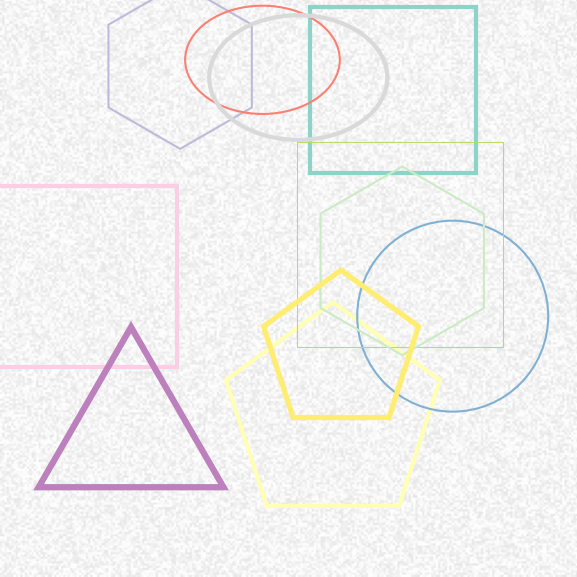[{"shape": "square", "thickness": 2, "radius": 0.72, "center": [0.681, 0.844]}, {"shape": "pentagon", "thickness": 2, "radius": 0.97, "center": [0.576, 0.281]}, {"shape": "hexagon", "thickness": 1, "radius": 0.72, "center": [0.312, 0.885]}, {"shape": "oval", "thickness": 1, "radius": 0.67, "center": [0.454, 0.896]}, {"shape": "circle", "thickness": 1, "radius": 0.83, "center": [0.784, 0.452]}, {"shape": "square", "thickness": 0.5, "radius": 0.89, "center": [0.693, 0.576]}, {"shape": "square", "thickness": 2, "radius": 0.78, "center": [0.15, 0.52]}, {"shape": "oval", "thickness": 2, "radius": 0.77, "center": [0.516, 0.865]}, {"shape": "triangle", "thickness": 3, "radius": 0.92, "center": [0.227, 0.248]}, {"shape": "hexagon", "thickness": 1, "radius": 0.82, "center": [0.697, 0.547]}, {"shape": "pentagon", "thickness": 2.5, "radius": 0.71, "center": [0.591, 0.39]}]